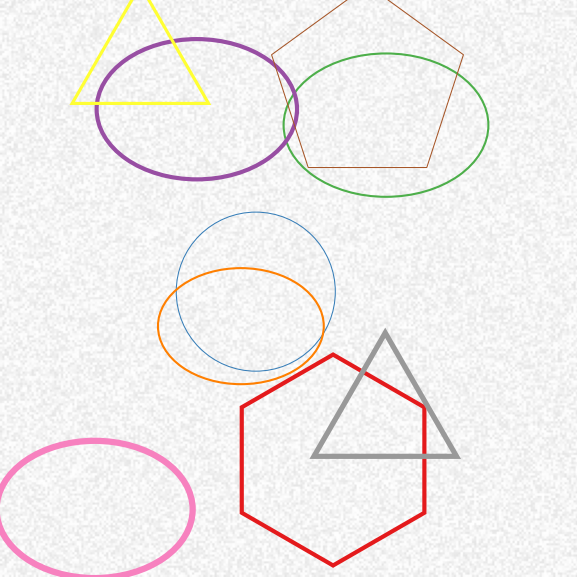[{"shape": "hexagon", "thickness": 2, "radius": 0.91, "center": [0.577, 0.203]}, {"shape": "circle", "thickness": 0.5, "radius": 0.69, "center": [0.443, 0.494]}, {"shape": "oval", "thickness": 1, "radius": 0.89, "center": [0.668, 0.782]}, {"shape": "oval", "thickness": 2, "radius": 0.87, "center": [0.341, 0.81]}, {"shape": "oval", "thickness": 1, "radius": 0.72, "center": [0.417, 0.434]}, {"shape": "triangle", "thickness": 1.5, "radius": 0.68, "center": [0.243, 0.888]}, {"shape": "pentagon", "thickness": 0.5, "radius": 0.87, "center": [0.636, 0.85]}, {"shape": "oval", "thickness": 3, "radius": 0.85, "center": [0.164, 0.117]}, {"shape": "triangle", "thickness": 2.5, "radius": 0.71, "center": [0.667, 0.28]}]